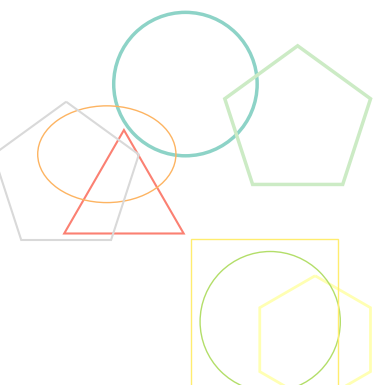[{"shape": "circle", "thickness": 2.5, "radius": 0.93, "center": [0.482, 0.782]}, {"shape": "hexagon", "thickness": 2, "radius": 0.83, "center": [0.818, 0.118]}, {"shape": "triangle", "thickness": 1.5, "radius": 0.9, "center": [0.322, 0.483]}, {"shape": "oval", "thickness": 1, "radius": 0.9, "center": [0.277, 0.599]}, {"shape": "circle", "thickness": 1, "radius": 0.91, "center": [0.702, 0.165]}, {"shape": "pentagon", "thickness": 1.5, "radius": 0.99, "center": [0.172, 0.537]}, {"shape": "pentagon", "thickness": 2.5, "radius": 1.0, "center": [0.773, 0.682]}, {"shape": "square", "thickness": 1, "radius": 0.96, "center": [0.687, 0.188]}]